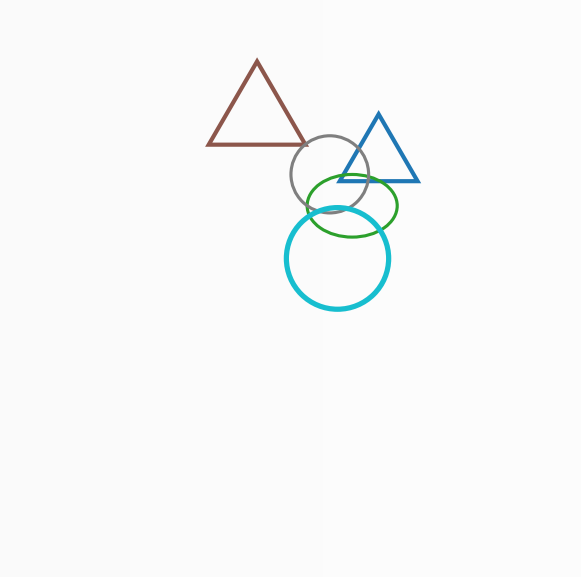[{"shape": "triangle", "thickness": 2, "radius": 0.39, "center": [0.651, 0.724]}, {"shape": "oval", "thickness": 1.5, "radius": 0.39, "center": [0.606, 0.643]}, {"shape": "triangle", "thickness": 2, "radius": 0.48, "center": [0.442, 0.797]}, {"shape": "circle", "thickness": 1.5, "radius": 0.33, "center": [0.567, 0.697]}, {"shape": "circle", "thickness": 2.5, "radius": 0.44, "center": [0.581, 0.552]}]